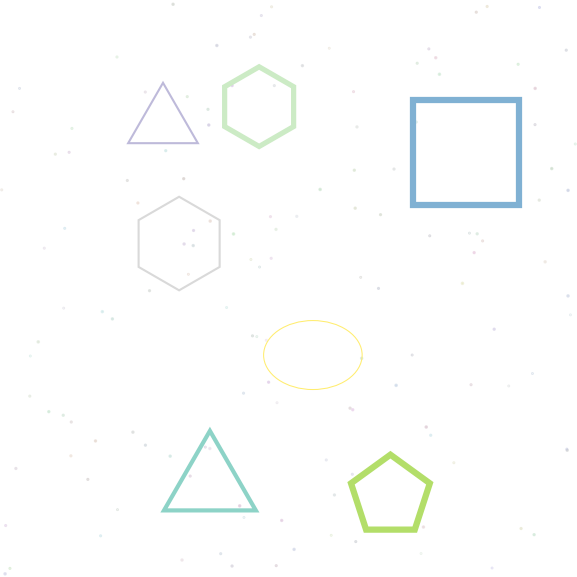[{"shape": "triangle", "thickness": 2, "radius": 0.46, "center": [0.363, 0.161]}, {"shape": "triangle", "thickness": 1, "radius": 0.35, "center": [0.282, 0.786]}, {"shape": "square", "thickness": 3, "radius": 0.46, "center": [0.807, 0.736]}, {"shape": "pentagon", "thickness": 3, "radius": 0.36, "center": [0.676, 0.14]}, {"shape": "hexagon", "thickness": 1, "radius": 0.41, "center": [0.31, 0.577]}, {"shape": "hexagon", "thickness": 2.5, "radius": 0.34, "center": [0.449, 0.814]}, {"shape": "oval", "thickness": 0.5, "radius": 0.43, "center": [0.542, 0.384]}]